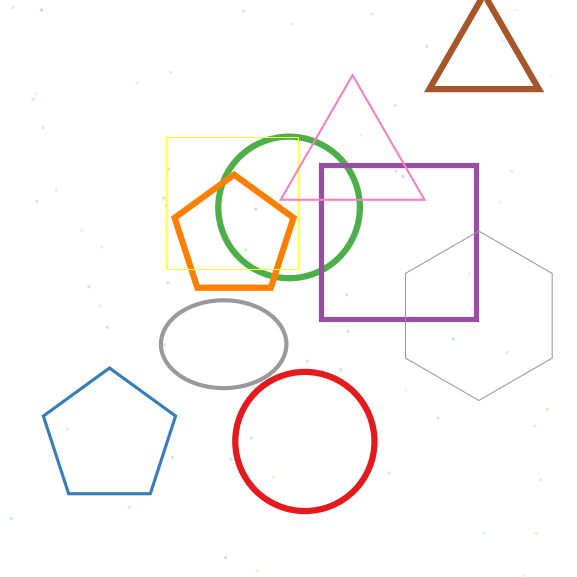[{"shape": "circle", "thickness": 3, "radius": 0.6, "center": [0.528, 0.235]}, {"shape": "pentagon", "thickness": 1.5, "radius": 0.6, "center": [0.19, 0.242]}, {"shape": "circle", "thickness": 3, "radius": 0.61, "center": [0.501, 0.64]}, {"shape": "square", "thickness": 2.5, "radius": 0.67, "center": [0.69, 0.58]}, {"shape": "pentagon", "thickness": 3, "radius": 0.54, "center": [0.405, 0.588]}, {"shape": "square", "thickness": 0.5, "radius": 0.57, "center": [0.402, 0.647]}, {"shape": "triangle", "thickness": 3, "radius": 0.55, "center": [0.838, 0.9]}, {"shape": "triangle", "thickness": 1, "radius": 0.72, "center": [0.61, 0.725]}, {"shape": "oval", "thickness": 2, "radius": 0.54, "center": [0.387, 0.403]}, {"shape": "hexagon", "thickness": 0.5, "radius": 0.73, "center": [0.829, 0.452]}]